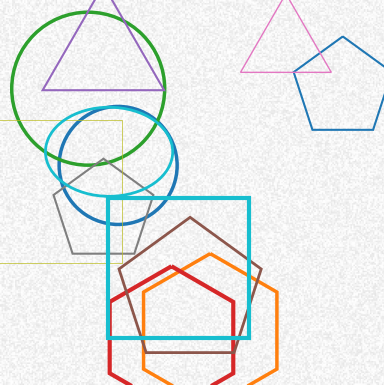[{"shape": "circle", "thickness": 2.5, "radius": 0.77, "center": [0.307, 0.57]}, {"shape": "pentagon", "thickness": 1.5, "radius": 0.67, "center": [0.89, 0.771]}, {"shape": "hexagon", "thickness": 2.5, "radius": 1.0, "center": [0.546, 0.141]}, {"shape": "circle", "thickness": 2.5, "radius": 0.99, "center": [0.229, 0.77]}, {"shape": "hexagon", "thickness": 3, "radius": 0.93, "center": [0.445, 0.123]}, {"shape": "triangle", "thickness": 1.5, "radius": 0.91, "center": [0.269, 0.857]}, {"shape": "pentagon", "thickness": 2, "radius": 0.97, "center": [0.494, 0.241]}, {"shape": "triangle", "thickness": 1, "radius": 0.68, "center": [0.743, 0.88]}, {"shape": "pentagon", "thickness": 1.5, "radius": 0.68, "center": [0.269, 0.451]}, {"shape": "square", "thickness": 0.5, "radius": 0.93, "center": [0.132, 0.503]}, {"shape": "oval", "thickness": 2, "radius": 0.83, "center": [0.283, 0.606]}, {"shape": "square", "thickness": 3, "radius": 0.91, "center": [0.463, 0.304]}]